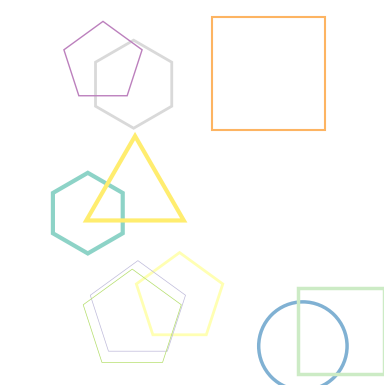[{"shape": "hexagon", "thickness": 3, "radius": 0.52, "center": [0.228, 0.446]}, {"shape": "pentagon", "thickness": 2, "radius": 0.59, "center": [0.466, 0.226]}, {"shape": "pentagon", "thickness": 0.5, "radius": 0.65, "center": [0.358, 0.193]}, {"shape": "circle", "thickness": 2.5, "radius": 0.57, "center": [0.787, 0.101]}, {"shape": "square", "thickness": 1.5, "radius": 0.73, "center": [0.697, 0.81]}, {"shape": "pentagon", "thickness": 0.5, "radius": 0.67, "center": [0.344, 0.167]}, {"shape": "hexagon", "thickness": 2, "radius": 0.57, "center": [0.347, 0.781]}, {"shape": "pentagon", "thickness": 1, "radius": 0.53, "center": [0.268, 0.838]}, {"shape": "square", "thickness": 2.5, "radius": 0.56, "center": [0.886, 0.139]}, {"shape": "triangle", "thickness": 3, "radius": 0.73, "center": [0.351, 0.5]}]